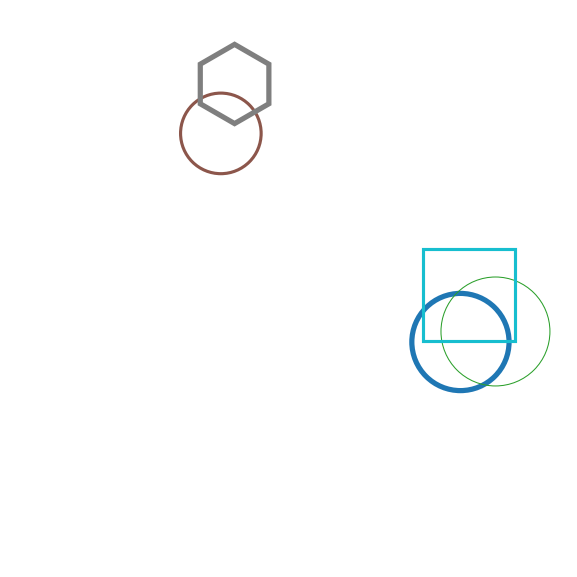[{"shape": "circle", "thickness": 2.5, "radius": 0.42, "center": [0.797, 0.407]}, {"shape": "circle", "thickness": 0.5, "radius": 0.47, "center": [0.858, 0.425]}, {"shape": "circle", "thickness": 1.5, "radius": 0.35, "center": [0.382, 0.768]}, {"shape": "hexagon", "thickness": 2.5, "radius": 0.34, "center": [0.406, 0.854]}, {"shape": "square", "thickness": 1.5, "radius": 0.4, "center": [0.812, 0.488]}]